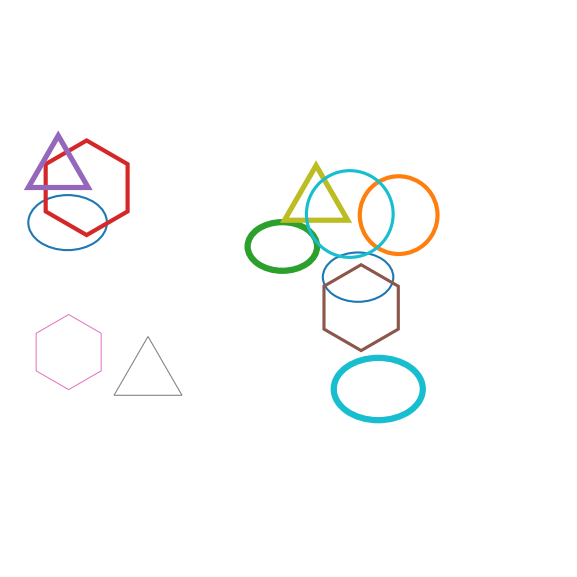[{"shape": "oval", "thickness": 1, "radius": 0.31, "center": [0.62, 0.519]}, {"shape": "oval", "thickness": 1, "radius": 0.34, "center": [0.117, 0.614]}, {"shape": "circle", "thickness": 2, "radius": 0.34, "center": [0.69, 0.627]}, {"shape": "oval", "thickness": 3, "radius": 0.3, "center": [0.489, 0.572]}, {"shape": "hexagon", "thickness": 2, "radius": 0.41, "center": [0.15, 0.674]}, {"shape": "triangle", "thickness": 2.5, "radius": 0.3, "center": [0.101, 0.704]}, {"shape": "hexagon", "thickness": 1.5, "radius": 0.37, "center": [0.625, 0.466]}, {"shape": "hexagon", "thickness": 0.5, "radius": 0.33, "center": [0.119, 0.389]}, {"shape": "triangle", "thickness": 0.5, "radius": 0.34, "center": [0.256, 0.349]}, {"shape": "triangle", "thickness": 2.5, "radius": 0.32, "center": [0.547, 0.649]}, {"shape": "circle", "thickness": 1.5, "radius": 0.38, "center": [0.606, 0.629]}, {"shape": "oval", "thickness": 3, "radius": 0.39, "center": [0.655, 0.326]}]